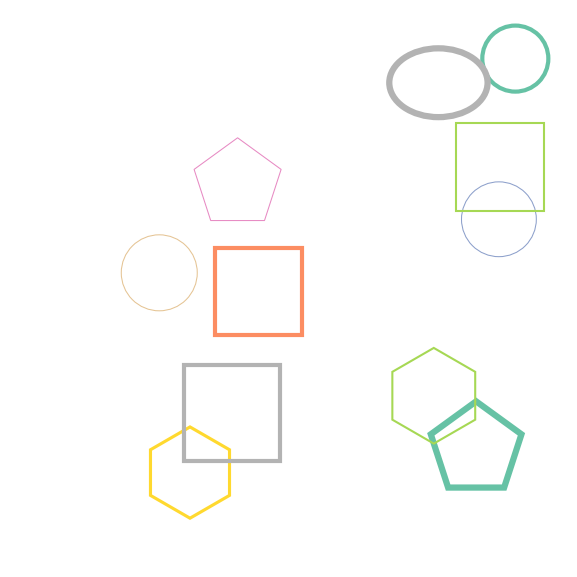[{"shape": "circle", "thickness": 2, "radius": 0.29, "center": [0.892, 0.898]}, {"shape": "pentagon", "thickness": 3, "radius": 0.41, "center": [0.824, 0.222]}, {"shape": "square", "thickness": 2, "radius": 0.38, "center": [0.448, 0.494]}, {"shape": "circle", "thickness": 0.5, "radius": 0.32, "center": [0.864, 0.619]}, {"shape": "pentagon", "thickness": 0.5, "radius": 0.4, "center": [0.411, 0.681]}, {"shape": "hexagon", "thickness": 1, "radius": 0.41, "center": [0.751, 0.314]}, {"shape": "square", "thickness": 1, "radius": 0.38, "center": [0.866, 0.71]}, {"shape": "hexagon", "thickness": 1.5, "radius": 0.4, "center": [0.329, 0.181]}, {"shape": "circle", "thickness": 0.5, "radius": 0.33, "center": [0.276, 0.527]}, {"shape": "oval", "thickness": 3, "radius": 0.43, "center": [0.759, 0.856]}, {"shape": "square", "thickness": 2, "radius": 0.42, "center": [0.402, 0.284]}]